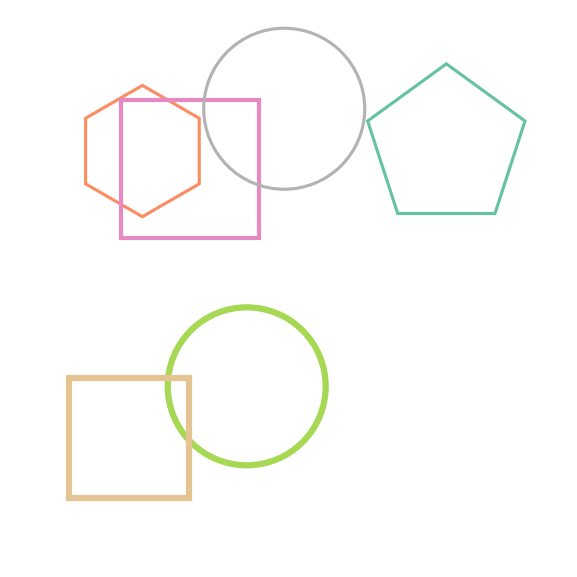[{"shape": "pentagon", "thickness": 1.5, "radius": 0.72, "center": [0.773, 0.745]}, {"shape": "hexagon", "thickness": 1.5, "radius": 0.57, "center": [0.247, 0.738]}, {"shape": "square", "thickness": 2, "radius": 0.6, "center": [0.329, 0.706]}, {"shape": "circle", "thickness": 3, "radius": 0.68, "center": [0.427, 0.33]}, {"shape": "square", "thickness": 3, "radius": 0.52, "center": [0.223, 0.241]}, {"shape": "circle", "thickness": 1.5, "radius": 0.7, "center": [0.492, 0.811]}]